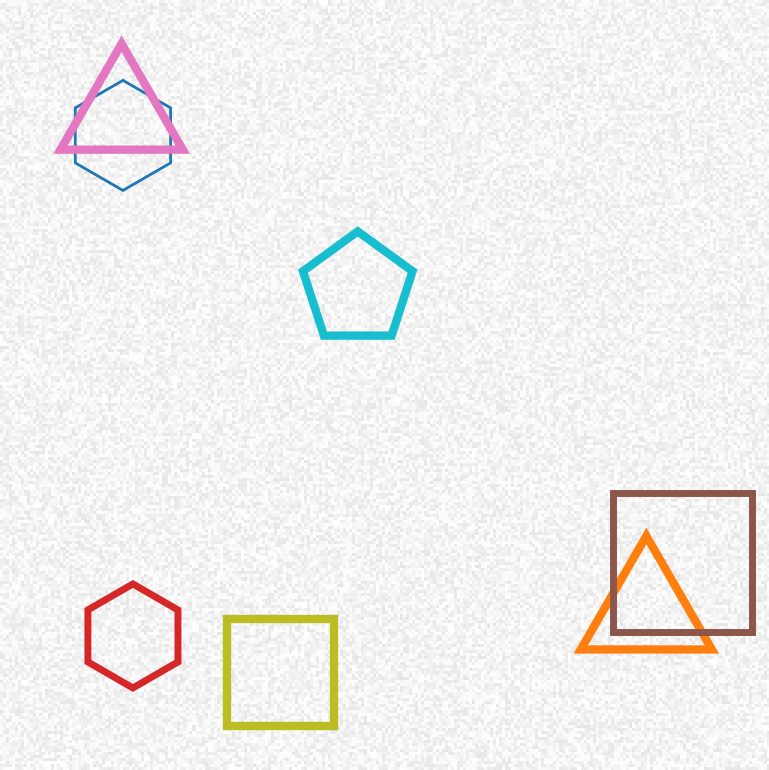[{"shape": "hexagon", "thickness": 1, "radius": 0.36, "center": [0.16, 0.824]}, {"shape": "triangle", "thickness": 3, "radius": 0.49, "center": [0.839, 0.206]}, {"shape": "hexagon", "thickness": 2.5, "radius": 0.34, "center": [0.173, 0.174]}, {"shape": "square", "thickness": 2.5, "radius": 0.45, "center": [0.887, 0.269]}, {"shape": "triangle", "thickness": 3, "radius": 0.46, "center": [0.158, 0.852]}, {"shape": "square", "thickness": 3, "radius": 0.35, "center": [0.364, 0.127]}, {"shape": "pentagon", "thickness": 3, "radius": 0.37, "center": [0.465, 0.625]}]